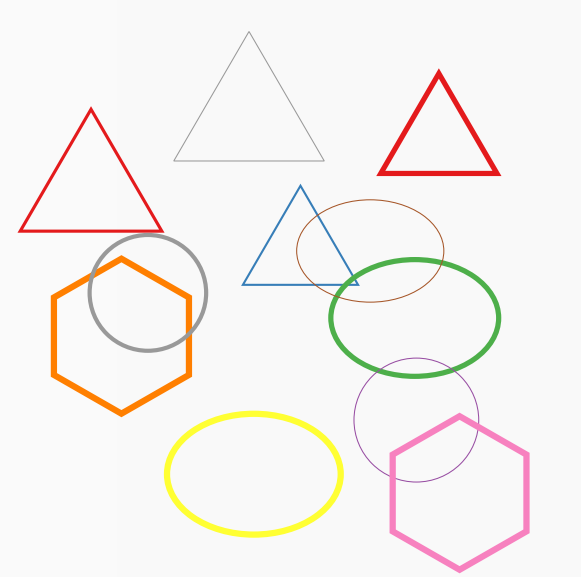[{"shape": "triangle", "thickness": 1.5, "radius": 0.7, "center": [0.157, 0.669]}, {"shape": "triangle", "thickness": 2.5, "radius": 0.58, "center": [0.755, 0.756]}, {"shape": "triangle", "thickness": 1, "radius": 0.57, "center": [0.517, 0.563]}, {"shape": "oval", "thickness": 2.5, "radius": 0.72, "center": [0.714, 0.449]}, {"shape": "circle", "thickness": 0.5, "radius": 0.54, "center": [0.716, 0.272]}, {"shape": "hexagon", "thickness": 3, "radius": 0.67, "center": [0.209, 0.417]}, {"shape": "oval", "thickness": 3, "radius": 0.75, "center": [0.437, 0.178]}, {"shape": "oval", "thickness": 0.5, "radius": 0.63, "center": [0.637, 0.565]}, {"shape": "hexagon", "thickness": 3, "radius": 0.66, "center": [0.791, 0.145]}, {"shape": "circle", "thickness": 2, "radius": 0.5, "center": [0.254, 0.492]}, {"shape": "triangle", "thickness": 0.5, "radius": 0.75, "center": [0.428, 0.795]}]